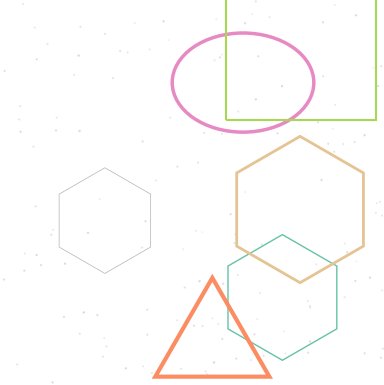[{"shape": "hexagon", "thickness": 1, "radius": 0.82, "center": [0.734, 0.227]}, {"shape": "triangle", "thickness": 3, "radius": 0.86, "center": [0.551, 0.107]}, {"shape": "oval", "thickness": 2.5, "radius": 0.92, "center": [0.631, 0.786]}, {"shape": "square", "thickness": 1.5, "radius": 0.97, "center": [0.782, 0.884]}, {"shape": "hexagon", "thickness": 2, "radius": 0.95, "center": [0.779, 0.456]}, {"shape": "hexagon", "thickness": 0.5, "radius": 0.69, "center": [0.272, 0.427]}]